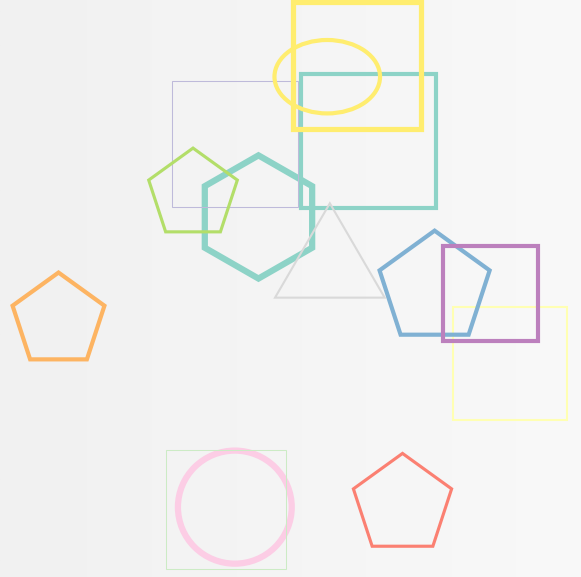[{"shape": "hexagon", "thickness": 3, "radius": 0.53, "center": [0.445, 0.623]}, {"shape": "square", "thickness": 2, "radius": 0.58, "center": [0.633, 0.755]}, {"shape": "square", "thickness": 1, "radius": 0.49, "center": [0.877, 0.37]}, {"shape": "square", "thickness": 0.5, "radius": 0.54, "center": [0.404, 0.75]}, {"shape": "pentagon", "thickness": 1.5, "radius": 0.44, "center": [0.692, 0.125]}, {"shape": "pentagon", "thickness": 2, "radius": 0.5, "center": [0.748, 0.5]}, {"shape": "pentagon", "thickness": 2, "radius": 0.42, "center": [0.101, 0.444]}, {"shape": "pentagon", "thickness": 1.5, "radius": 0.4, "center": [0.332, 0.663]}, {"shape": "circle", "thickness": 3, "radius": 0.49, "center": [0.404, 0.121]}, {"shape": "triangle", "thickness": 1, "radius": 0.54, "center": [0.567, 0.538]}, {"shape": "square", "thickness": 2, "radius": 0.41, "center": [0.844, 0.491]}, {"shape": "square", "thickness": 0.5, "radius": 0.51, "center": [0.389, 0.116]}, {"shape": "square", "thickness": 2.5, "radius": 0.55, "center": [0.615, 0.887]}, {"shape": "oval", "thickness": 2, "radius": 0.45, "center": [0.563, 0.866]}]